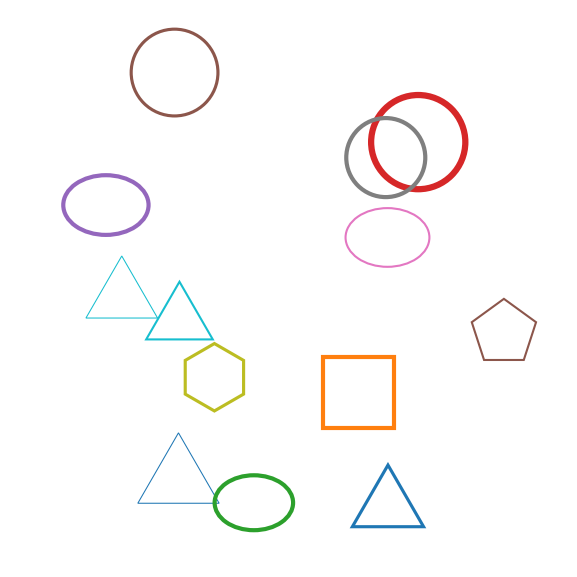[{"shape": "triangle", "thickness": 1.5, "radius": 0.36, "center": [0.672, 0.123]}, {"shape": "triangle", "thickness": 0.5, "radius": 0.41, "center": [0.309, 0.168]}, {"shape": "square", "thickness": 2, "radius": 0.31, "center": [0.62, 0.319]}, {"shape": "oval", "thickness": 2, "radius": 0.34, "center": [0.44, 0.129]}, {"shape": "circle", "thickness": 3, "radius": 0.41, "center": [0.724, 0.753]}, {"shape": "oval", "thickness": 2, "radius": 0.37, "center": [0.183, 0.644]}, {"shape": "pentagon", "thickness": 1, "radius": 0.29, "center": [0.873, 0.423]}, {"shape": "circle", "thickness": 1.5, "radius": 0.38, "center": [0.302, 0.874]}, {"shape": "oval", "thickness": 1, "radius": 0.36, "center": [0.671, 0.588]}, {"shape": "circle", "thickness": 2, "radius": 0.34, "center": [0.668, 0.726]}, {"shape": "hexagon", "thickness": 1.5, "radius": 0.29, "center": [0.371, 0.346]}, {"shape": "triangle", "thickness": 1, "radius": 0.33, "center": [0.311, 0.445]}, {"shape": "triangle", "thickness": 0.5, "radius": 0.36, "center": [0.211, 0.484]}]